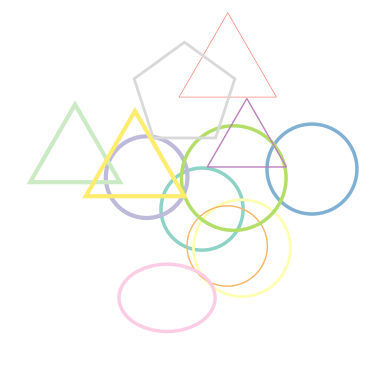[{"shape": "circle", "thickness": 2.5, "radius": 0.53, "center": [0.525, 0.457]}, {"shape": "circle", "thickness": 2, "radius": 0.63, "center": [0.628, 0.355]}, {"shape": "circle", "thickness": 3, "radius": 0.53, "center": [0.381, 0.54]}, {"shape": "triangle", "thickness": 0.5, "radius": 0.73, "center": [0.592, 0.821]}, {"shape": "circle", "thickness": 2.5, "radius": 0.58, "center": [0.81, 0.561]}, {"shape": "circle", "thickness": 1, "radius": 0.52, "center": [0.59, 0.361]}, {"shape": "circle", "thickness": 2.5, "radius": 0.68, "center": [0.607, 0.537]}, {"shape": "oval", "thickness": 2.5, "radius": 0.62, "center": [0.434, 0.226]}, {"shape": "pentagon", "thickness": 2, "radius": 0.69, "center": [0.479, 0.753]}, {"shape": "triangle", "thickness": 1, "radius": 0.59, "center": [0.641, 0.626]}, {"shape": "triangle", "thickness": 3, "radius": 0.67, "center": [0.195, 0.594]}, {"shape": "triangle", "thickness": 3, "radius": 0.74, "center": [0.351, 0.564]}]